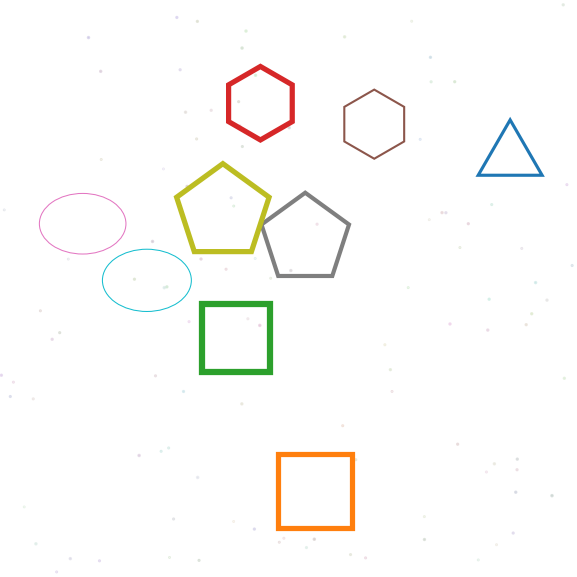[{"shape": "triangle", "thickness": 1.5, "radius": 0.32, "center": [0.883, 0.728]}, {"shape": "square", "thickness": 2.5, "radius": 0.32, "center": [0.545, 0.149]}, {"shape": "square", "thickness": 3, "radius": 0.3, "center": [0.409, 0.414]}, {"shape": "hexagon", "thickness": 2.5, "radius": 0.32, "center": [0.451, 0.82]}, {"shape": "hexagon", "thickness": 1, "radius": 0.3, "center": [0.648, 0.784]}, {"shape": "oval", "thickness": 0.5, "radius": 0.37, "center": [0.143, 0.612]}, {"shape": "pentagon", "thickness": 2, "radius": 0.4, "center": [0.529, 0.586]}, {"shape": "pentagon", "thickness": 2.5, "radius": 0.42, "center": [0.386, 0.632]}, {"shape": "oval", "thickness": 0.5, "radius": 0.39, "center": [0.254, 0.514]}]